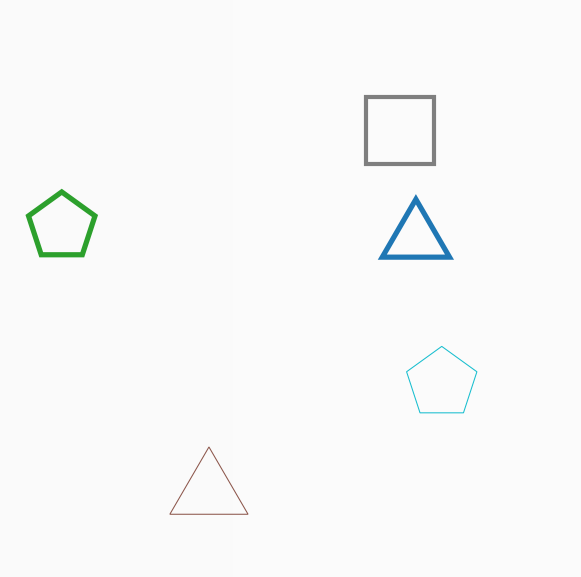[{"shape": "triangle", "thickness": 2.5, "radius": 0.33, "center": [0.716, 0.587]}, {"shape": "pentagon", "thickness": 2.5, "radius": 0.3, "center": [0.106, 0.607]}, {"shape": "triangle", "thickness": 0.5, "radius": 0.39, "center": [0.359, 0.147]}, {"shape": "square", "thickness": 2, "radius": 0.29, "center": [0.688, 0.773]}, {"shape": "pentagon", "thickness": 0.5, "radius": 0.32, "center": [0.76, 0.336]}]